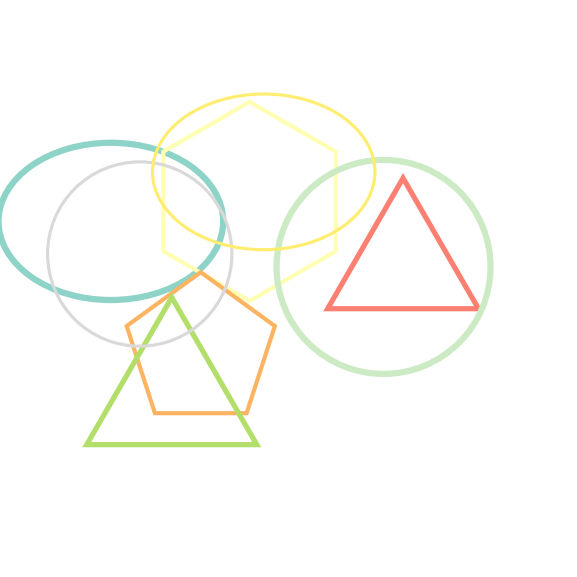[{"shape": "oval", "thickness": 3, "radius": 0.97, "center": [0.192, 0.616]}, {"shape": "hexagon", "thickness": 2, "radius": 0.86, "center": [0.432, 0.65]}, {"shape": "triangle", "thickness": 2.5, "radius": 0.75, "center": [0.698, 0.54]}, {"shape": "pentagon", "thickness": 2, "radius": 0.67, "center": [0.348, 0.393]}, {"shape": "triangle", "thickness": 2.5, "radius": 0.85, "center": [0.297, 0.314]}, {"shape": "circle", "thickness": 1.5, "radius": 0.8, "center": [0.242, 0.559]}, {"shape": "circle", "thickness": 3, "radius": 0.93, "center": [0.664, 0.537]}, {"shape": "oval", "thickness": 1.5, "radius": 0.96, "center": [0.457, 0.702]}]